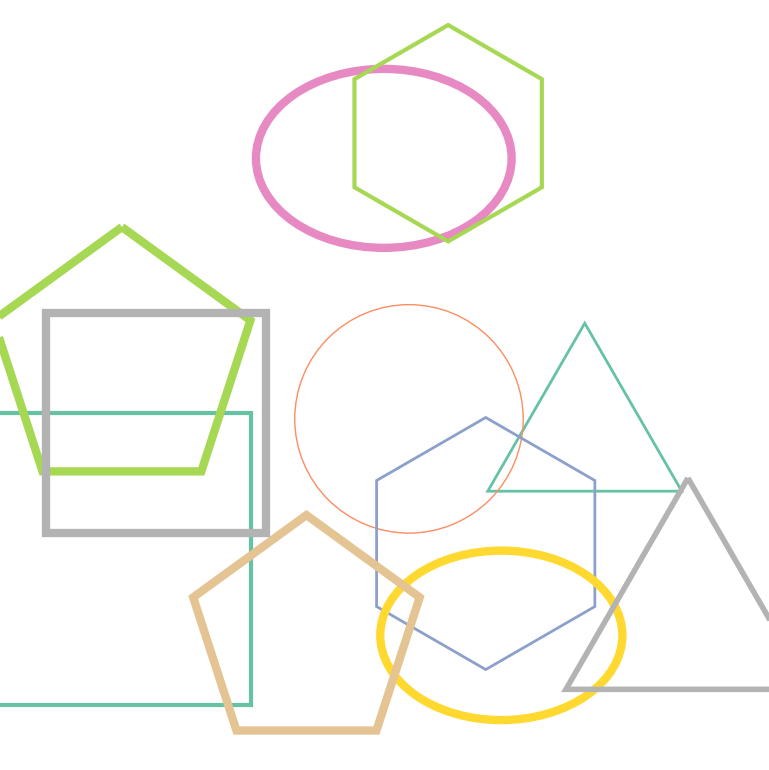[{"shape": "triangle", "thickness": 1, "radius": 0.73, "center": [0.759, 0.435]}, {"shape": "square", "thickness": 1.5, "radius": 0.95, "center": [0.136, 0.274]}, {"shape": "circle", "thickness": 0.5, "radius": 0.74, "center": [0.531, 0.456]}, {"shape": "hexagon", "thickness": 1, "radius": 0.82, "center": [0.631, 0.294]}, {"shape": "oval", "thickness": 3, "radius": 0.83, "center": [0.498, 0.794]}, {"shape": "pentagon", "thickness": 3, "radius": 0.88, "center": [0.158, 0.53]}, {"shape": "hexagon", "thickness": 1.5, "radius": 0.7, "center": [0.582, 0.827]}, {"shape": "oval", "thickness": 3, "radius": 0.79, "center": [0.651, 0.175]}, {"shape": "pentagon", "thickness": 3, "radius": 0.77, "center": [0.398, 0.176]}, {"shape": "square", "thickness": 3, "radius": 0.71, "center": [0.203, 0.451]}, {"shape": "triangle", "thickness": 2, "radius": 0.91, "center": [0.893, 0.196]}]